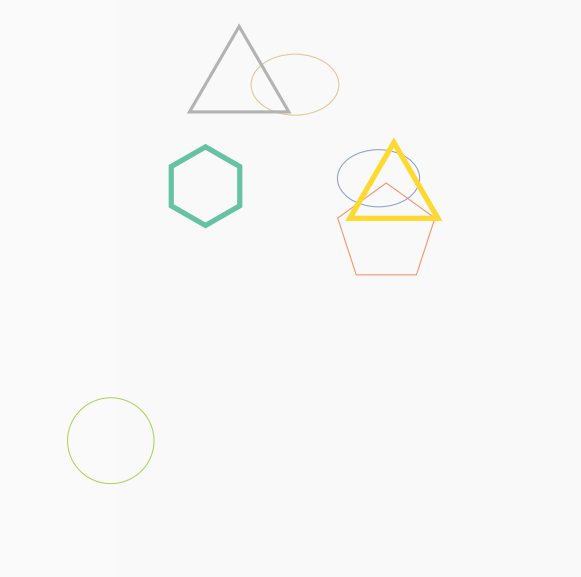[{"shape": "hexagon", "thickness": 2.5, "radius": 0.34, "center": [0.354, 0.677]}, {"shape": "pentagon", "thickness": 0.5, "radius": 0.44, "center": [0.665, 0.594]}, {"shape": "oval", "thickness": 0.5, "radius": 0.35, "center": [0.651, 0.69]}, {"shape": "circle", "thickness": 0.5, "radius": 0.37, "center": [0.191, 0.236]}, {"shape": "triangle", "thickness": 2.5, "radius": 0.44, "center": [0.678, 0.665]}, {"shape": "oval", "thickness": 0.5, "radius": 0.38, "center": [0.507, 0.853]}, {"shape": "triangle", "thickness": 1.5, "radius": 0.49, "center": [0.411, 0.855]}]